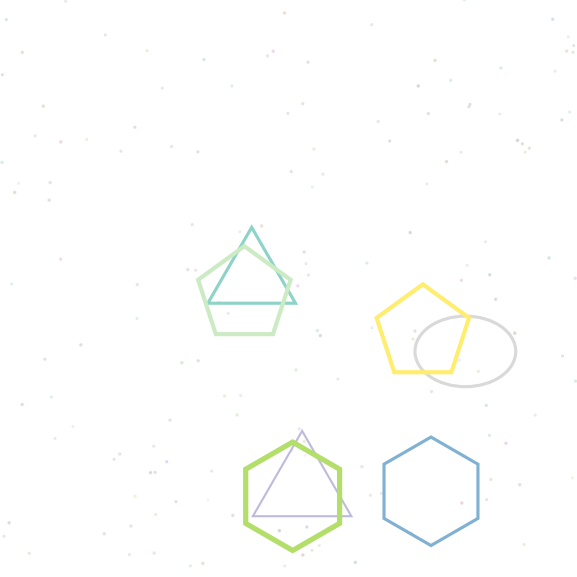[{"shape": "triangle", "thickness": 1.5, "radius": 0.44, "center": [0.436, 0.518]}, {"shape": "triangle", "thickness": 1, "radius": 0.49, "center": [0.523, 0.154]}, {"shape": "hexagon", "thickness": 1.5, "radius": 0.47, "center": [0.746, 0.148]}, {"shape": "hexagon", "thickness": 2.5, "radius": 0.47, "center": [0.507, 0.14]}, {"shape": "oval", "thickness": 1.5, "radius": 0.44, "center": [0.806, 0.391]}, {"shape": "pentagon", "thickness": 2, "radius": 0.42, "center": [0.423, 0.489]}, {"shape": "pentagon", "thickness": 2, "radius": 0.42, "center": [0.732, 0.423]}]